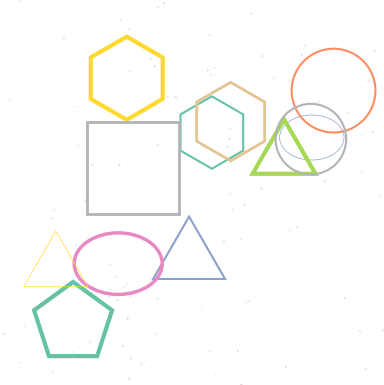[{"shape": "pentagon", "thickness": 3, "radius": 0.53, "center": [0.19, 0.161]}, {"shape": "hexagon", "thickness": 1.5, "radius": 0.47, "center": [0.55, 0.656]}, {"shape": "circle", "thickness": 1.5, "radius": 0.54, "center": [0.866, 0.765]}, {"shape": "oval", "thickness": 0.5, "radius": 0.42, "center": [0.81, 0.643]}, {"shape": "triangle", "thickness": 1.5, "radius": 0.54, "center": [0.491, 0.329]}, {"shape": "oval", "thickness": 2.5, "radius": 0.57, "center": [0.307, 0.315]}, {"shape": "triangle", "thickness": 3, "radius": 0.47, "center": [0.738, 0.596]}, {"shape": "hexagon", "thickness": 3, "radius": 0.54, "center": [0.329, 0.797]}, {"shape": "triangle", "thickness": 0.5, "radius": 0.48, "center": [0.145, 0.303]}, {"shape": "hexagon", "thickness": 2, "radius": 0.51, "center": [0.599, 0.684]}, {"shape": "circle", "thickness": 1.5, "radius": 0.46, "center": [0.807, 0.639]}, {"shape": "square", "thickness": 2, "radius": 0.6, "center": [0.346, 0.564]}]